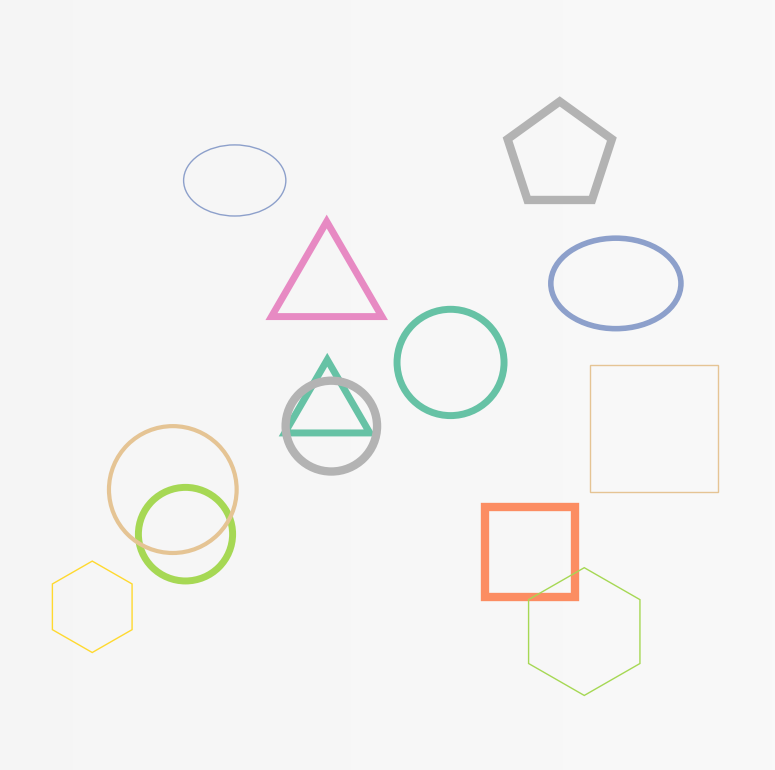[{"shape": "circle", "thickness": 2.5, "radius": 0.35, "center": [0.581, 0.529]}, {"shape": "triangle", "thickness": 2.5, "radius": 0.32, "center": [0.422, 0.469]}, {"shape": "square", "thickness": 3, "radius": 0.29, "center": [0.683, 0.283]}, {"shape": "oval", "thickness": 2, "radius": 0.42, "center": [0.795, 0.632]}, {"shape": "oval", "thickness": 0.5, "radius": 0.33, "center": [0.303, 0.766]}, {"shape": "triangle", "thickness": 2.5, "radius": 0.41, "center": [0.422, 0.63]}, {"shape": "hexagon", "thickness": 0.5, "radius": 0.41, "center": [0.754, 0.18]}, {"shape": "circle", "thickness": 2.5, "radius": 0.3, "center": [0.239, 0.306]}, {"shape": "hexagon", "thickness": 0.5, "radius": 0.3, "center": [0.119, 0.212]}, {"shape": "square", "thickness": 0.5, "radius": 0.41, "center": [0.844, 0.443]}, {"shape": "circle", "thickness": 1.5, "radius": 0.41, "center": [0.223, 0.364]}, {"shape": "circle", "thickness": 3, "radius": 0.29, "center": [0.428, 0.447]}, {"shape": "pentagon", "thickness": 3, "radius": 0.35, "center": [0.722, 0.798]}]